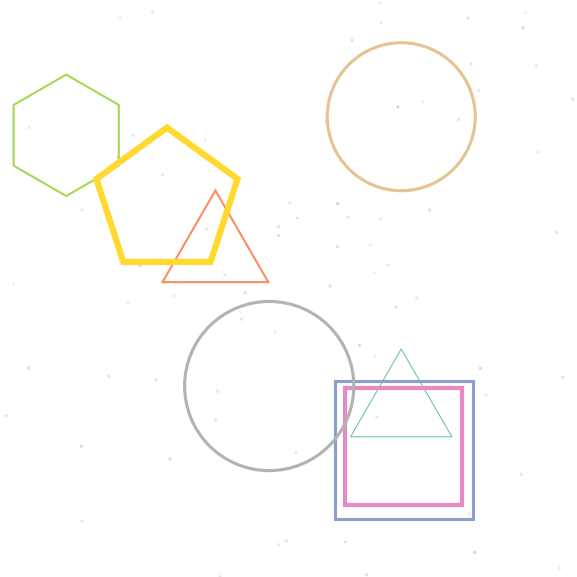[{"shape": "triangle", "thickness": 0.5, "radius": 0.51, "center": [0.695, 0.293]}, {"shape": "triangle", "thickness": 1, "radius": 0.53, "center": [0.373, 0.563]}, {"shape": "square", "thickness": 1.5, "radius": 0.6, "center": [0.699, 0.219]}, {"shape": "square", "thickness": 2, "radius": 0.51, "center": [0.699, 0.226]}, {"shape": "hexagon", "thickness": 1, "radius": 0.53, "center": [0.115, 0.765]}, {"shape": "pentagon", "thickness": 3, "radius": 0.64, "center": [0.289, 0.65]}, {"shape": "circle", "thickness": 1.5, "radius": 0.64, "center": [0.695, 0.797]}, {"shape": "circle", "thickness": 1.5, "radius": 0.73, "center": [0.466, 0.331]}]